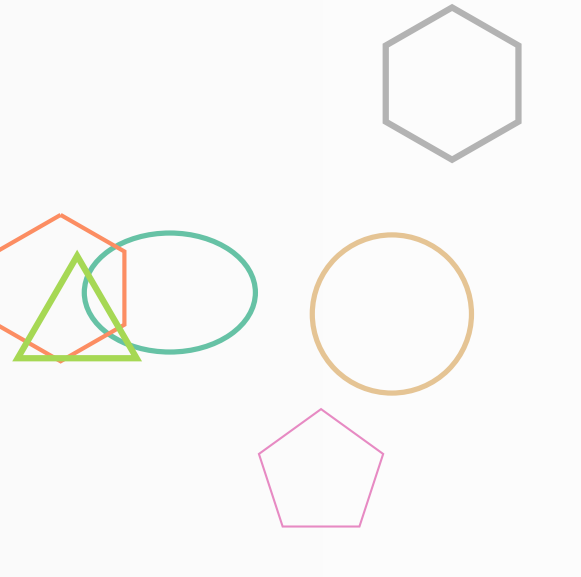[{"shape": "oval", "thickness": 2.5, "radius": 0.74, "center": [0.292, 0.493]}, {"shape": "hexagon", "thickness": 2, "radius": 0.63, "center": [0.104, 0.5]}, {"shape": "pentagon", "thickness": 1, "radius": 0.56, "center": [0.552, 0.178]}, {"shape": "triangle", "thickness": 3, "radius": 0.59, "center": [0.133, 0.438]}, {"shape": "circle", "thickness": 2.5, "radius": 0.68, "center": [0.674, 0.455]}, {"shape": "hexagon", "thickness": 3, "radius": 0.66, "center": [0.778, 0.854]}]